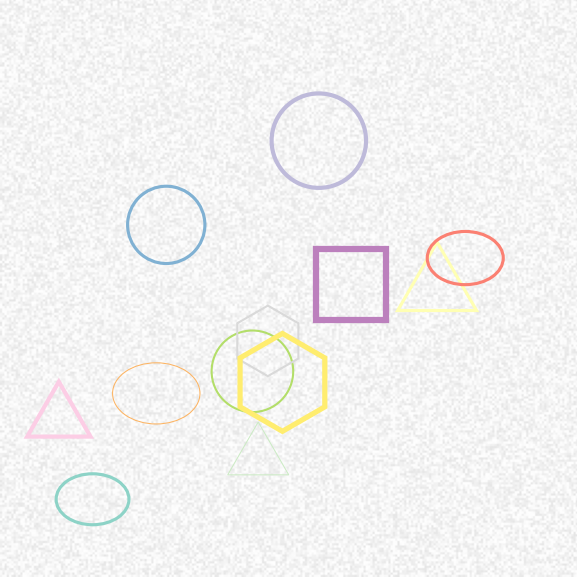[{"shape": "oval", "thickness": 1.5, "radius": 0.32, "center": [0.16, 0.135]}, {"shape": "triangle", "thickness": 1.5, "radius": 0.39, "center": [0.757, 0.501]}, {"shape": "circle", "thickness": 2, "radius": 0.41, "center": [0.552, 0.756]}, {"shape": "oval", "thickness": 1.5, "radius": 0.33, "center": [0.806, 0.552]}, {"shape": "circle", "thickness": 1.5, "radius": 0.33, "center": [0.288, 0.61]}, {"shape": "oval", "thickness": 0.5, "radius": 0.38, "center": [0.271, 0.318]}, {"shape": "circle", "thickness": 1, "radius": 0.35, "center": [0.437, 0.356]}, {"shape": "triangle", "thickness": 2, "radius": 0.32, "center": [0.102, 0.275]}, {"shape": "hexagon", "thickness": 1, "radius": 0.31, "center": [0.464, 0.409]}, {"shape": "square", "thickness": 3, "radius": 0.3, "center": [0.608, 0.507]}, {"shape": "triangle", "thickness": 0.5, "radius": 0.31, "center": [0.447, 0.207]}, {"shape": "hexagon", "thickness": 2.5, "radius": 0.42, "center": [0.489, 0.337]}]